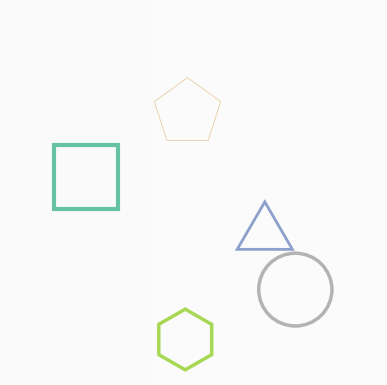[{"shape": "square", "thickness": 3, "radius": 0.41, "center": [0.223, 0.54]}, {"shape": "triangle", "thickness": 2, "radius": 0.41, "center": [0.683, 0.393]}, {"shape": "hexagon", "thickness": 2.5, "radius": 0.39, "center": [0.478, 0.118]}, {"shape": "pentagon", "thickness": 0.5, "radius": 0.45, "center": [0.484, 0.708]}, {"shape": "circle", "thickness": 2.5, "radius": 0.47, "center": [0.762, 0.248]}]